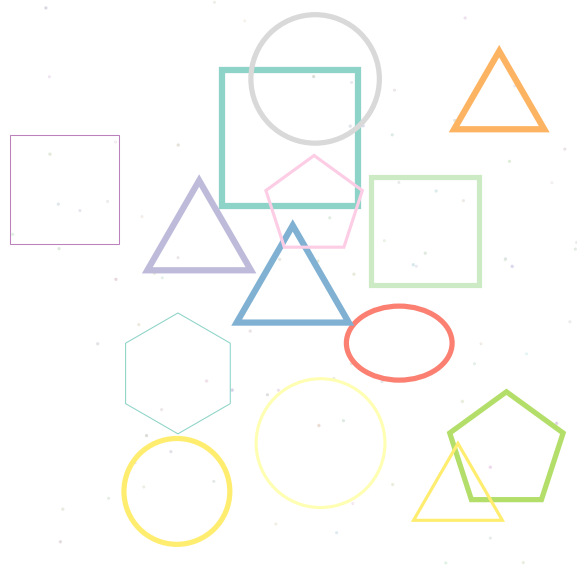[{"shape": "hexagon", "thickness": 0.5, "radius": 0.52, "center": [0.308, 0.353]}, {"shape": "square", "thickness": 3, "radius": 0.59, "center": [0.502, 0.76]}, {"shape": "circle", "thickness": 1.5, "radius": 0.56, "center": [0.555, 0.232]}, {"shape": "triangle", "thickness": 3, "radius": 0.52, "center": [0.345, 0.583]}, {"shape": "oval", "thickness": 2.5, "radius": 0.46, "center": [0.691, 0.405]}, {"shape": "triangle", "thickness": 3, "radius": 0.56, "center": [0.507, 0.497]}, {"shape": "triangle", "thickness": 3, "radius": 0.45, "center": [0.864, 0.82]}, {"shape": "pentagon", "thickness": 2.5, "radius": 0.52, "center": [0.877, 0.217]}, {"shape": "pentagon", "thickness": 1.5, "radius": 0.44, "center": [0.544, 0.642]}, {"shape": "circle", "thickness": 2.5, "radius": 0.56, "center": [0.546, 0.862]}, {"shape": "square", "thickness": 0.5, "radius": 0.47, "center": [0.112, 0.672]}, {"shape": "square", "thickness": 2.5, "radius": 0.47, "center": [0.736, 0.6]}, {"shape": "circle", "thickness": 2.5, "radius": 0.46, "center": [0.306, 0.148]}, {"shape": "triangle", "thickness": 1.5, "radius": 0.44, "center": [0.793, 0.143]}]